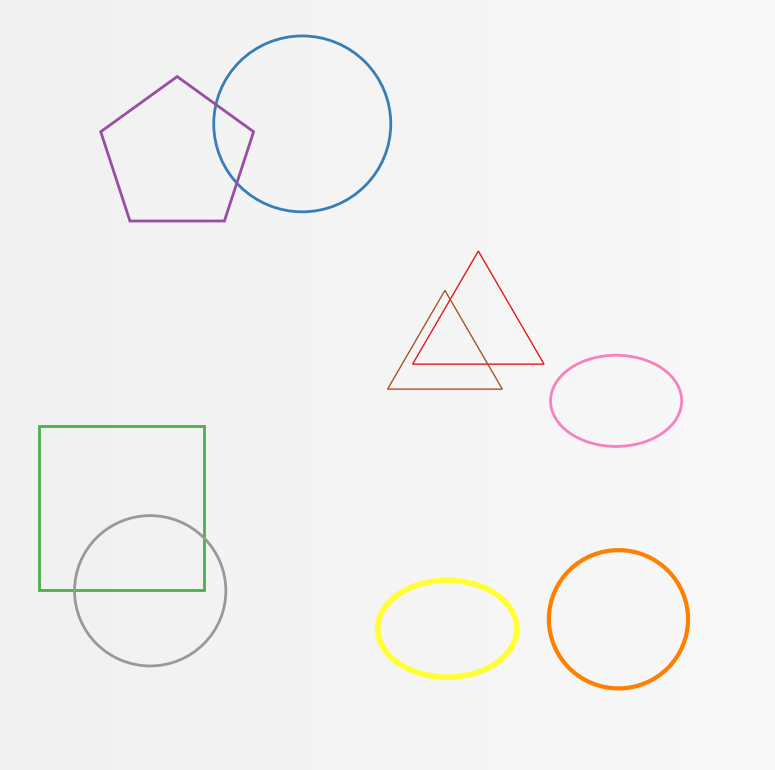[{"shape": "triangle", "thickness": 0.5, "radius": 0.49, "center": [0.617, 0.576]}, {"shape": "circle", "thickness": 1, "radius": 0.57, "center": [0.39, 0.839]}, {"shape": "square", "thickness": 1, "radius": 0.53, "center": [0.157, 0.34]}, {"shape": "pentagon", "thickness": 1, "radius": 0.52, "center": [0.229, 0.797]}, {"shape": "circle", "thickness": 1.5, "radius": 0.45, "center": [0.798, 0.196]}, {"shape": "oval", "thickness": 2, "radius": 0.45, "center": [0.577, 0.183]}, {"shape": "triangle", "thickness": 0.5, "radius": 0.43, "center": [0.574, 0.537]}, {"shape": "oval", "thickness": 1, "radius": 0.42, "center": [0.795, 0.479]}, {"shape": "circle", "thickness": 1, "radius": 0.49, "center": [0.194, 0.233]}]